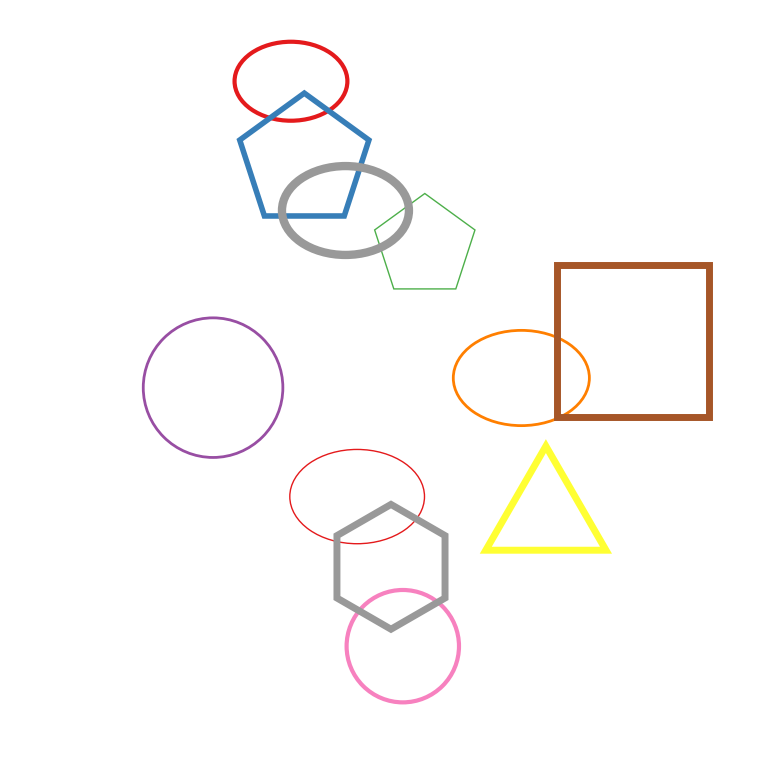[{"shape": "oval", "thickness": 1.5, "radius": 0.37, "center": [0.378, 0.895]}, {"shape": "oval", "thickness": 0.5, "radius": 0.44, "center": [0.464, 0.355]}, {"shape": "pentagon", "thickness": 2, "radius": 0.44, "center": [0.395, 0.791]}, {"shape": "pentagon", "thickness": 0.5, "radius": 0.34, "center": [0.552, 0.68]}, {"shape": "circle", "thickness": 1, "radius": 0.45, "center": [0.277, 0.497]}, {"shape": "oval", "thickness": 1, "radius": 0.44, "center": [0.677, 0.509]}, {"shape": "triangle", "thickness": 2.5, "radius": 0.45, "center": [0.709, 0.33]}, {"shape": "square", "thickness": 2.5, "radius": 0.49, "center": [0.822, 0.558]}, {"shape": "circle", "thickness": 1.5, "radius": 0.36, "center": [0.523, 0.161]}, {"shape": "hexagon", "thickness": 2.5, "radius": 0.41, "center": [0.508, 0.264]}, {"shape": "oval", "thickness": 3, "radius": 0.41, "center": [0.449, 0.727]}]